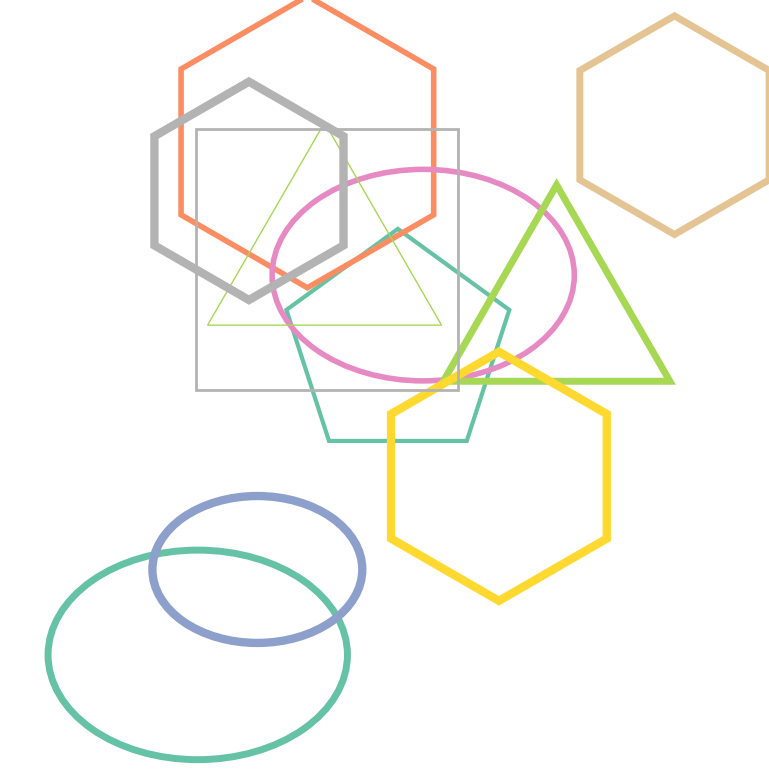[{"shape": "oval", "thickness": 2.5, "radius": 0.97, "center": [0.257, 0.149]}, {"shape": "pentagon", "thickness": 1.5, "radius": 0.76, "center": [0.517, 0.55]}, {"shape": "hexagon", "thickness": 2, "radius": 0.95, "center": [0.399, 0.816]}, {"shape": "oval", "thickness": 3, "radius": 0.68, "center": [0.334, 0.26]}, {"shape": "oval", "thickness": 2, "radius": 0.98, "center": [0.55, 0.643]}, {"shape": "triangle", "thickness": 0.5, "radius": 0.88, "center": [0.422, 0.665]}, {"shape": "triangle", "thickness": 2.5, "radius": 0.85, "center": [0.723, 0.59]}, {"shape": "hexagon", "thickness": 3, "radius": 0.81, "center": [0.648, 0.381]}, {"shape": "hexagon", "thickness": 2.5, "radius": 0.71, "center": [0.876, 0.837]}, {"shape": "square", "thickness": 1, "radius": 0.85, "center": [0.425, 0.663]}, {"shape": "hexagon", "thickness": 3, "radius": 0.71, "center": [0.323, 0.752]}]